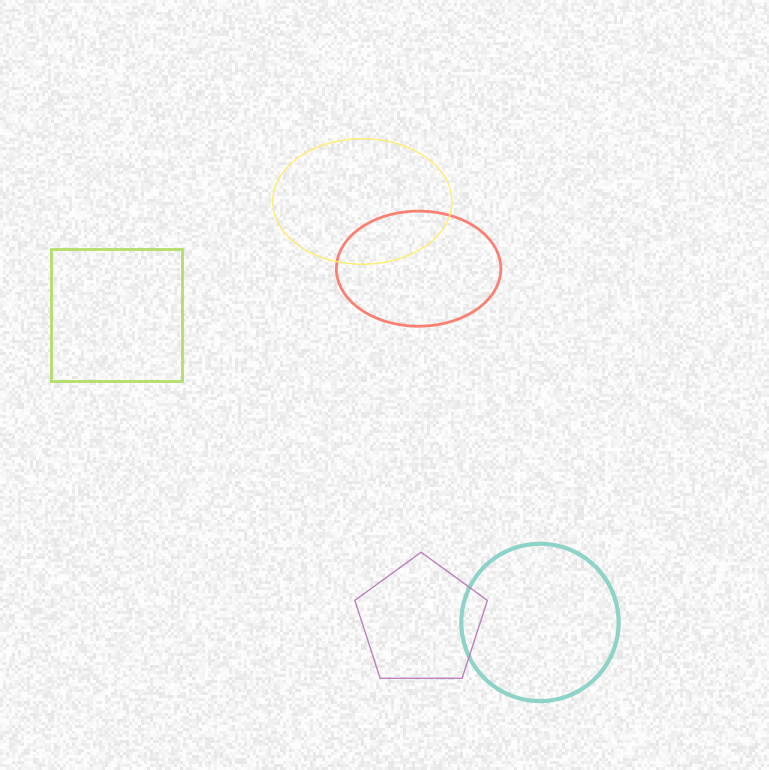[{"shape": "circle", "thickness": 1.5, "radius": 0.51, "center": [0.701, 0.192]}, {"shape": "oval", "thickness": 1, "radius": 0.53, "center": [0.544, 0.651]}, {"shape": "square", "thickness": 1, "radius": 0.43, "center": [0.151, 0.591]}, {"shape": "pentagon", "thickness": 0.5, "radius": 0.45, "center": [0.547, 0.192]}, {"shape": "oval", "thickness": 0.5, "radius": 0.58, "center": [0.471, 0.738]}]